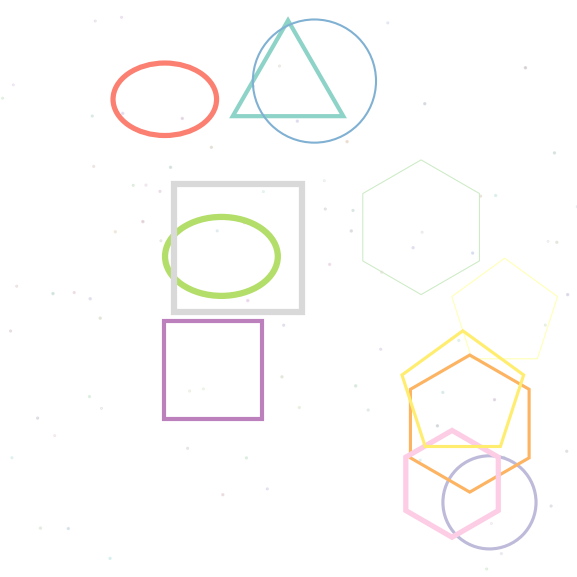[{"shape": "triangle", "thickness": 2, "radius": 0.55, "center": [0.499, 0.853]}, {"shape": "pentagon", "thickness": 0.5, "radius": 0.48, "center": [0.874, 0.456]}, {"shape": "circle", "thickness": 1.5, "radius": 0.4, "center": [0.848, 0.129]}, {"shape": "oval", "thickness": 2.5, "radius": 0.45, "center": [0.285, 0.827]}, {"shape": "circle", "thickness": 1, "radius": 0.53, "center": [0.544, 0.859]}, {"shape": "hexagon", "thickness": 1.5, "radius": 0.59, "center": [0.813, 0.266]}, {"shape": "oval", "thickness": 3, "radius": 0.49, "center": [0.383, 0.555]}, {"shape": "hexagon", "thickness": 2.5, "radius": 0.46, "center": [0.783, 0.161]}, {"shape": "square", "thickness": 3, "radius": 0.56, "center": [0.413, 0.57]}, {"shape": "square", "thickness": 2, "radius": 0.42, "center": [0.369, 0.358]}, {"shape": "hexagon", "thickness": 0.5, "radius": 0.58, "center": [0.729, 0.606]}, {"shape": "pentagon", "thickness": 1.5, "radius": 0.55, "center": [0.801, 0.316]}]